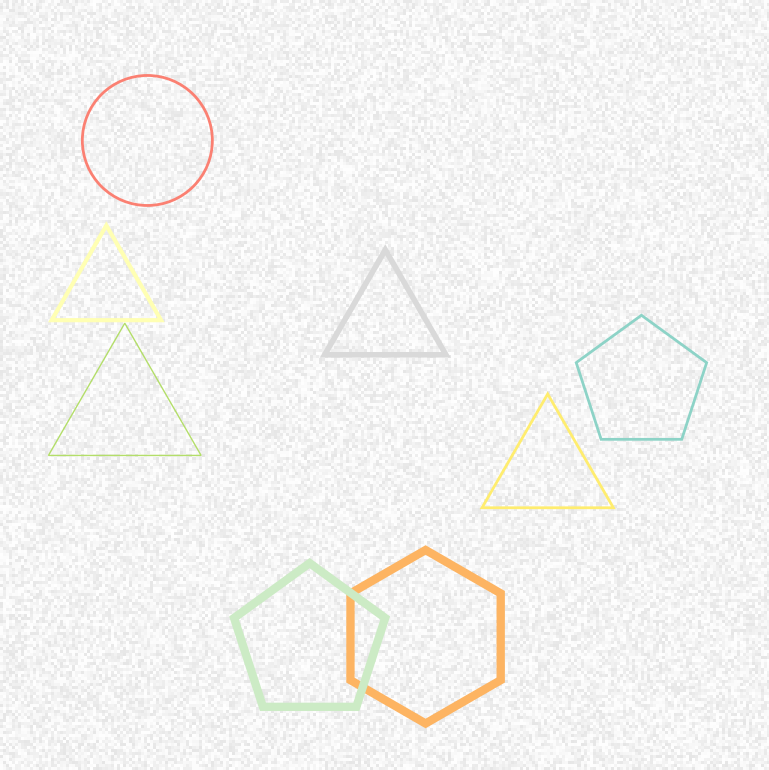[{"shape": "pentagon", "thickness": 1, "radius": 0.45, "center": [0.833, 0.502]}, {"shape": "triangle", "thickness": 1.5, "radius": 0.41, "center": [0.138, 0.625]}, {"shape": "circle", "thickness": 1, "radius": 0.42, "center": [0.191, 0.818]}, {"shape": "hexagon", "thickness": 3, "radius": 0.56, "center": [0.553, 0.173]}, {"shape": "triangle", "thickness": 0.5, "radius": 0.57, "center": [0.162, 0.466]}, {"shape": "triangle", "thickness": 2, "radius": 0.45, "center": [0.5, 0.585]}, {"shape": "pentagon", "thickness": 3, "radius": 0.52, "center": [0.402, 0.166]}, {"shape": "triangle", "thickness": 1, "radius": 0.49, "center": [0.711, 0.39]}]